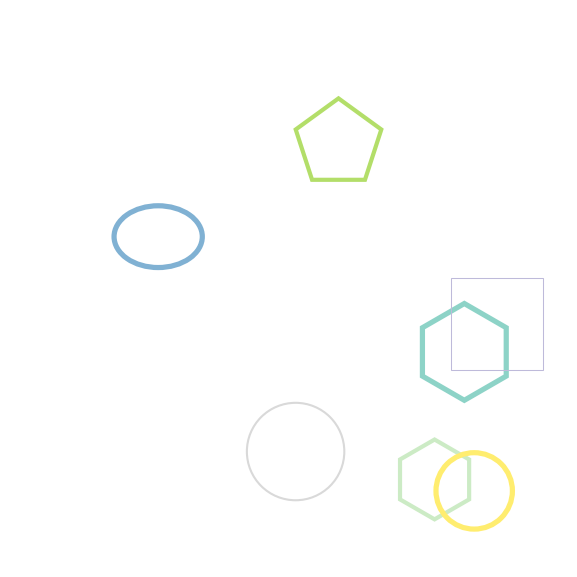[{"shape": "hexagon", "thickness": 2.5, "radius": 0.42, "center": [0.804, 0.39]}, {"shape": "square", "thickness": 0.5, "radius": 0.4, "center": [0.861, 0.438]}, {"shape": "oval", "thickness": 2.5, "radius": 0.38, "center": [0.274, 0.589]}, {"shape": "pentagon", "thickness": 2, "radius": 0.39, "center": [0.586, 0.751]}, {"shape": "circle", "thickness": 1, "radius": 0.42, "center": [0.512, 0.217]}, {"shape": "hexagon", "thickness": 2, "radius": 0.35, "center": [0.753, 0.169]}, {"shape": "circle", "thickness": 2.5, "radius": 0.33, "center": [0.821, 0.149]}]